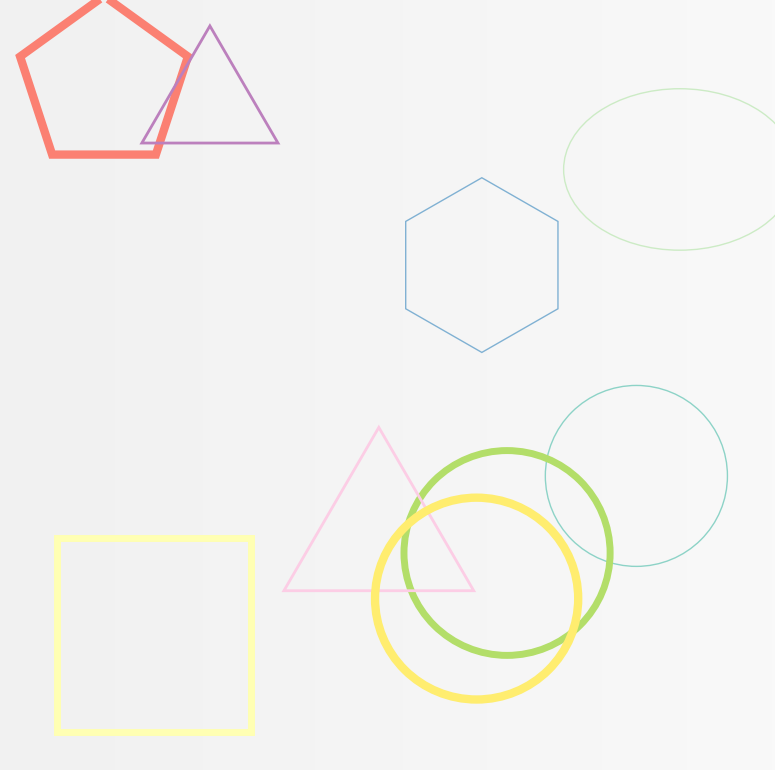[{"shape": "circle", "thickness": 0.5, "radius": 0.59, "center": [0.821, 0.382]}, {"shape": "square", "thickness": 2.5, "radius": 0.63, "center": [0.199, 0.175]}, {"shape": "pentagon", "thickness": 3, "radius": 0.57, "center": [0.134, 0.891]}, {"shape": "hexagon", "thickness": 0.5, "radius": 0.57, "center": [0.622, 0.656]}, {"shape": "circle", "thickness": 2.5, "radius": 0.66, "center": [0.654, 0.282]}, {"shape": "triangle", "thickness": 1, "radius": 0.71, "center": [0.489, 0.304]}, {"shape": "triangle", "thickness": 1, "radius": 0.51, "center": [0.271, 0.865]}, {"shape": "oval", "thickness": 0.5, "radius": 0.75, "center": [0.877, 0.78]}, {"shape": "circle", "thickness": 3, "radius": 0.66, "center": [0.615, 0.223]}]